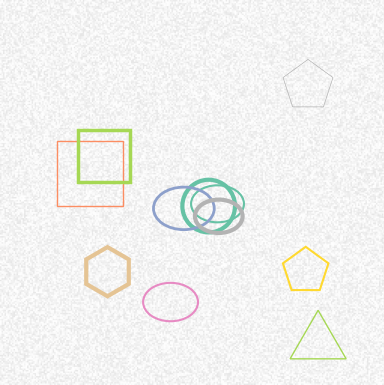[{"shape": "oval", "thickness": 1.5, "radius": 0.34, "center": [0.565, 0.471]}, {"shape": "circle", "thickness": 3, "radius": 0.34, "center": [0.542, 0.465]}, {"shape": "square", "thickness": 1, "radius": 0.42, "center": [0.233, 0.55]}, {"shape": "oval", "thickness": 2, "radius": 0.39, "center": [0.478, 0.459]}, {"shape": "oval", "thickness": 1.5, "radius": 0.36, "center": [0.443, 0.215]}, {"shape": "square", "thickness": 2.5, "radius": 0.34, "center": [0.271, 0.594]}, {"shape": "triangle", "thickness": 1, "radius": 0.42, "center": [0.826, 0.11]}, {"shape": "pentagon", "thickness": 1.5, "radius": 0.31, "center": [0.794, 0.297]}, {"shape": "hexagon", "thickness": 3, "radius": 0.32, "center": [0.279, 0.294]}, {"shape": "oval", "thickness": 3, "radius": 0.31, "center": [0.568, 0.438]}, {"shape": "pentagon", "thickness": 0.5, "radius": 0.34, "center": [0.8, 0.778]}]